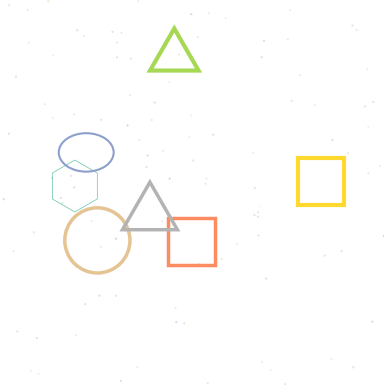[{"shape": "hexagon", "thickness": 0.5, "radius": 0.34, "center": [0.194, 0.517]}, {"shape": "square", "thickness": 2.5, "radius": 0.31, "center": [0.497, 0.374]}, {"shape": "oval", "thickness": 1.5, "radius": 0.36, "center": [0.224, 0.604]}, {"shape": "triangle", "thickness": 3, "radius": 0.36, "center": [0.453, 0.853]}, {"shape": "square", "thickness": 3, "radius": 0.3, "center": [0.833, 0.529]}, {"shape": "circle", "thickness": 2.5, "radius": 0.42, "center": [0.253, 0.376]}, {"shape": "triangle", "thickness": 2.5, "radius": 0.41, "center": [0.389, 0.445]}]